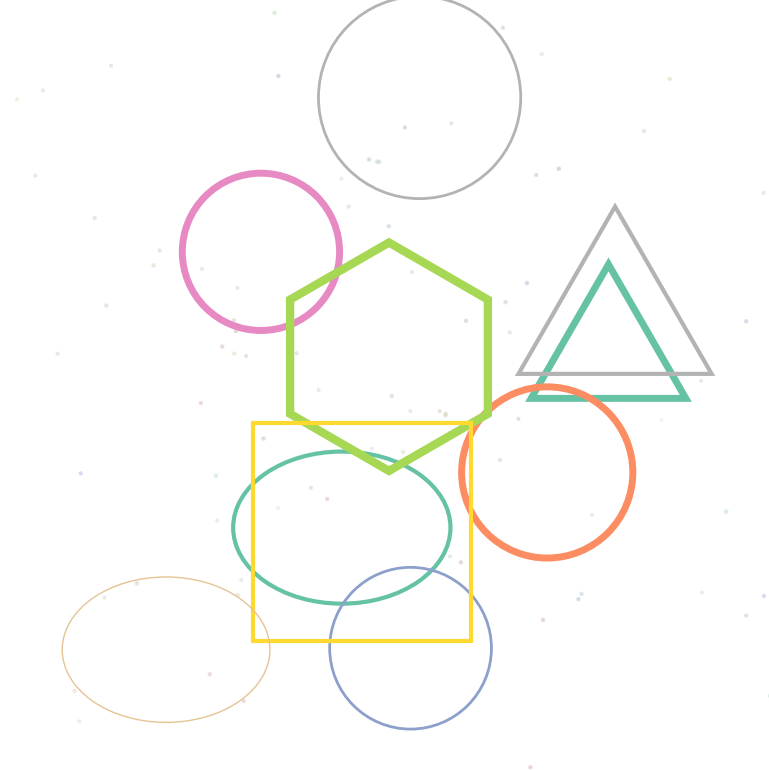[{"shape": "oval", "thickness": 1.5, "radius": 0.71, "center": [0.444, 0.315]}, {"shape": "triangle", "thickness": 2.5, "radius": 0.58, "center": [0.79, 0.541]}, {"shape": "circle", "thickness": 2.5, "radius": 0.56, "center": [0.711, 0.386]}, {"shape": "circle", "thickness": 1, "radius": 0.53, "center": [0.533, 0.158]}, {"shape": "circle", "thickness": 2.5, "radius": 0.51, "center": [0.339, 0.673]}, {"shape": "hexagon", "thickness": 3, "radius": 0.74, "center": [0.505, 0.537]}, {"shape": "square", "thickness": 1.5, "radius": 0.71, "center": [0.47, 0.309]}, {"shape": "oval", "thickness": 0.5, "radius": 0.67, "center": [0.216, 0.156]}, {"shape": "triangle", "thickness": 1.5, "radius": 0.72, "center": [0.799, 0.587]}, {"shape": "circle", "thickness": 1, "radius": 0.66, "center": [0.545, 0.873]}]